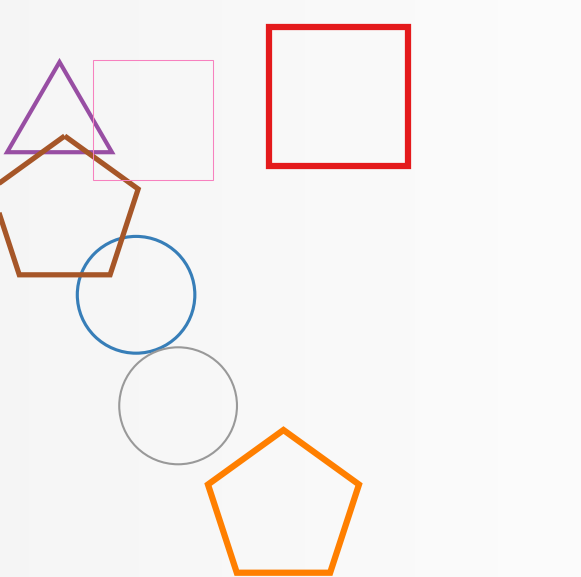[{"shape": "square", "thickness": 3, "radius": 0.6, "center": [0.582, 0.832]}, {"shape": "circle", "thickness": 1.5, "radius": 0.51, "center": [0.234, 0.489]}, {"shape": "triangle", "thickness": 2, "radius": 0.52, "center": [0.102, 0.788]}, {"shape": "pentagon", "thickness": 3, "radius": 0.68, "center": [0.488, 0.118]}, {"shape": "pentagon", "thickness": 2.5, "radius": 0.66, "center": [0.111, 0.631]}, {"shape": "square", "thickness": 0.5, "radius": 0.52, "center": [0.263, 0.791]}, {"shape": "circle", "thickness": 1, "radius": 0.51, "center": [0.306, 0.296]}]